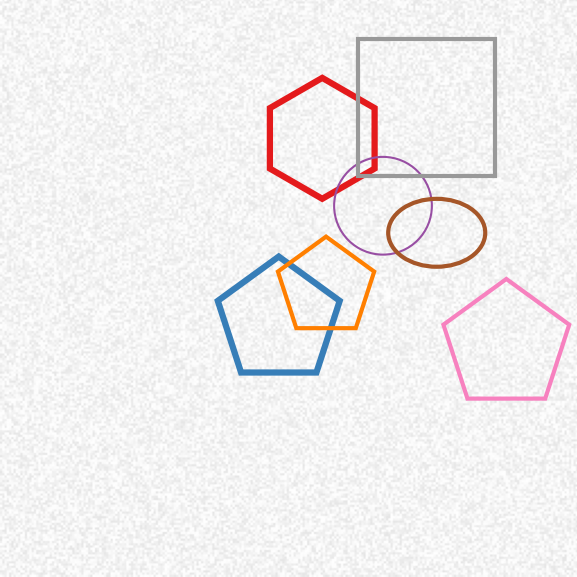[{"shape": "hexagon", "thickness": 3, "radius": 0.52, "center": [0.558, 0.76]}, {"shape": "pentagon", "thickness": 3, "radius": 0.55, "center": [0.483, 0.444]}, {"shape": "circle", "thickness": 1, "radius": 0.42, "center": [0.663, 0.643]}, {"shape": "pentagon", "thickness": 2, "radius": 0.44, "center": [0.565, 0.502]}, {"shape": "oval", "thickness": 2, "radius": 0.42, "center": [0.756, 0.596]}, {"shape": "pentagon", "thickness": 2, "radius": 0.57, "center": [0.877, 0.402]}, {"shape": "square", "thickness": 2, "radius": 0.59, "center": [0.738, 0.813]}]